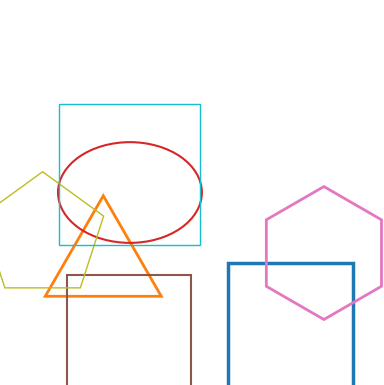[{"shape": "square", "thickness": 2.5, "radius": 0.81, "center": [0.755, 0.153]}, {"shape": "triangle", "thickness": 2, "radius": 0.87, "center": [0.268, 0.317]}, {"shape": "oval", "thickness": 1.5, "radius": 0.93, "center": [0.338, 0.5]}, {"shape": "square", "thickness": 1.5, "radius": 0.81, "center": [0.335, 0.124]}, {"shape": "hexagon", "thickness": 2, "radius": 0.86, "center": [0.841, 0.343]}, {"shape": "pentagon", "thickness": 1, "radius": 0.83, "center": [0.111, 0.387]}, {"shape": "square", "thickness": 1, "radius": 0.91, "center": [0.336, 0.547]}]